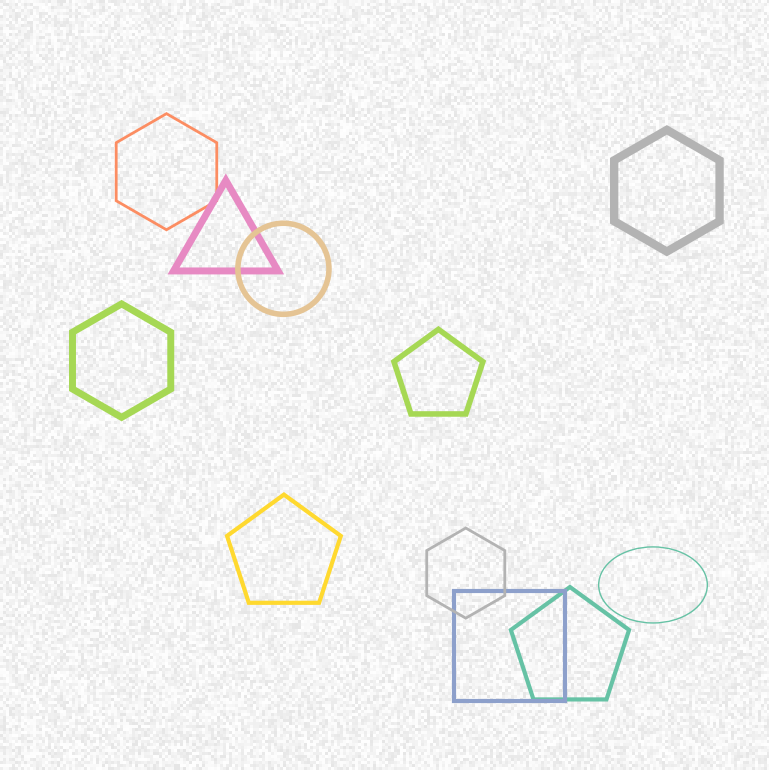[{"shape": "oval", "thickness": 0.5, "radius": 0.35, "center": [0.848, 0.24]}, {"shape": "pentagon", "thickness": 1.5, "radius": 0.4, "center": [0.74, 0.157]}, {"shape": "hexagon", "thickness": 1, "radius": 0.38, "center": [0.216, 0.777]}, {"shape": "square", "thickness": 1.5, "radius": 0.36, "center": [0.662, 0.161]}, {"shape": "triangle", "thickness": 2.5, "radius": 0.39, "center": [0.293, 0.687]}, {"shape": "pentagon", "thickness": 2, "radius": 0.3, "center": [0.569, 0.512]}, {"shape": "hexagon", "thickness": 2.5, "radius": 0.37, "center": [0.158, 0.532]}, {"shape": "pentagon", "thickness": 1.5, "radius": 0.39, "center": [0.369, 0.28]}, {"shape": "circle", "thickness": 2, "radius": 0.3, "center": [0.368, 0.651]}, {"shape": "hexagon", "thickness": 3, "radius": 0.4, "center": [0.866, 0.752]}, {"shape": "hexagon", "thickness": 1, "radius": 0.29, "center": [0.605, 0.256]}]